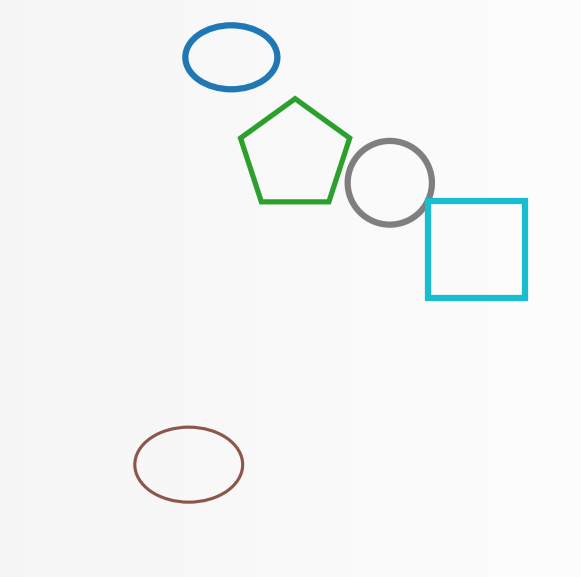[{"shape": "oval", "thickness": 3, "radius": 0.4, "center": [0.398, 0.9]}, {"shape": "pentagon", "thickness": 2.5, "radius": 0.49, "center": [0.508, 0.729]}, {"shape": "oval", "thickness": 1.5, "radius": 0.46, "center": [0.325, 0.195]}, {"shape": "circle", "thickness": 3, "radius": 0.36, "center": [0.671, 0.683]}, {"shape": "square", "thickness": 3, "radius": 0.42, "center": [0.82, 0.568]}]